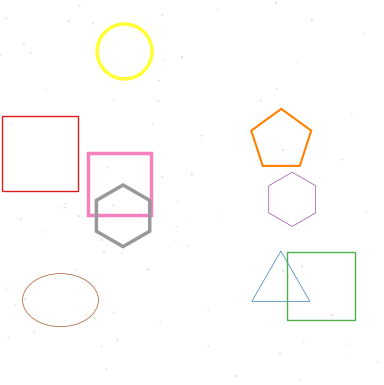[{"shape": "square", "thickness": 1, "radius": 0.49, "center": [0.104, 0.602]}, {"shape": "triangle", "thickness": 0.5, "radius": 0.44, "center": [0.729, 0.261]}, {"shape": "square", "thickness": 1, "radius": 0.44, "center": [0.834, 0.257]}, {"shape": "hexagon", "thickness": 0.5, "radius": 0.35, "center": [0.759, 0.482]}, {"shape": "pentagon", "thickness": 1.5, "radius": 0.41, "center": [0.731, 0.635]}, {"shape": "circle", "thickness": 2.5, "radius": 0.36, "center": [0.324, 0.866]}, {"shape": "oval", "thickness": 0.5, "radius": 0.49, "center": [0.157, 0.22]}, {"shape": "square", "thickness": 2.5, "radius": 0.41, "center": [0.31, 0.522]}, {"shape": "hexagon", "thickness": 2.5, "radius": 0.4, "center": [0.32, 0.439]}]